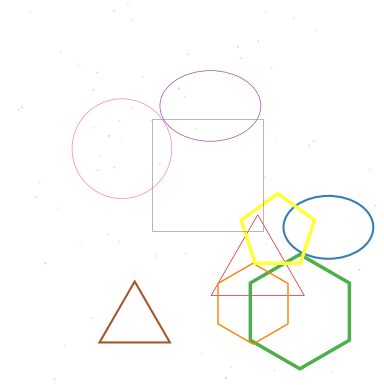[{"shape": "triangle", "thickness": 0.5, "radius": 0.7, "center": [0.669, 0.302]}, {"shape": "oval", "thickness": 1.5, "radius": 0.58, "center": [0.853, 0.41]}, {"shape": "hexagon", "thickness": 2.5, "radius": 0.74, "center": [0.779, 0.191]}, {"shape": "oval", "thickness": 0.5, "radius": 0.65, "center": [0.546, 0.725]}, {"shape": "hexagon", "thickness": 1, "radius": 0.52, "center": [0.657, 0.211]}, {"shape": "pentagon", "thickness": 2.5, "radius": 0.5, "center": [0.722, 0.397]}, {"shape": "triangle", "thickness": 1.5, "radius": 0.53, "center": [0.35, 0.163]}, {"shape": "circle", "thickness": 0.5, "radius": 0.65, "center": [0.317, 0.614]}, {"shape": "square", "thickness": 0.5, "radius": 0.72, "center": [0.539, 0.546]}]